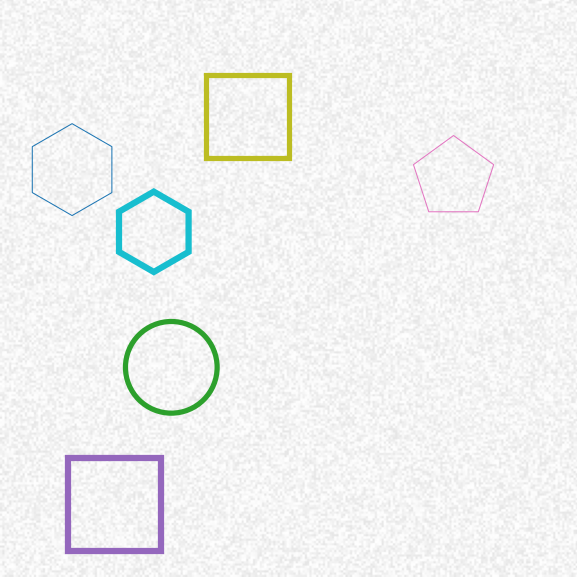[{"shape": "hexagon", "thickness": 0.5, "radius": 0.4, "center": [0.125, 0.705]}, {"shape": "circle", "thickness": 2.5, "radius": 0.4, "center": [0.297, 0.363]}, {"shape": "square", "thickness": 3, "radius": 0.4, "center": [0.198, 0.126]}, {"shape": "pentagon", "thickness": 0.5, "radius": 0.37, "center": [0.785, 0.691]}, {"shape": "square", "thickness": 2.5, "radius": 0.36, "center": [0.429, 0.797]}, {"shape": "hexagon", "thickness": 3, "radius": 0.35, "center": [0.266, 0.598]}]